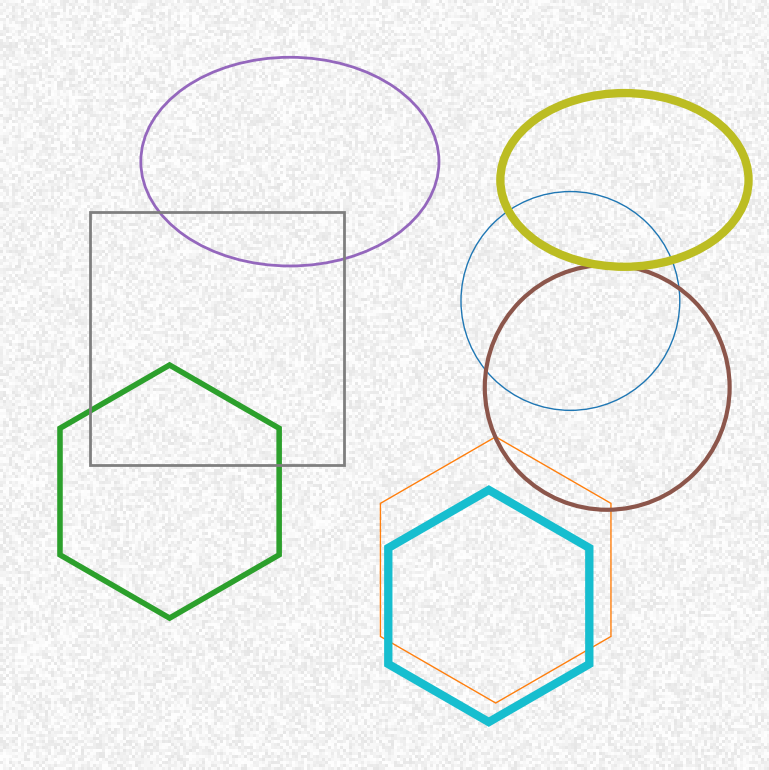[{"shape": "circle", "thickness": 0.5, "radius": 0.71, "center": [0.741, 0.609]}, {"shape": "hexagon", "thickness": 0.5, "radius": 0.86, "center": [0.644, 0.26]}, {"shape": "hexagon", "thickness": 2, "radius": 0.82, "center": [0.22, 0.362]}, {"shape": "oval", "thickness": 1, "radius": 0.97, "center": [0.376, 0.79]}, {"shape": "circle", "thickness": 1.5, "radius": 0.79, "center": [0.789, 0.497]}, {"shape": "square", "thickness": 1, "radius": 0.82, "center": [0.282, 0.561]}, {"shape": "oval", "thickness": 3, "radius": 0.81, "center": [0.811, 0.766]}, {"shape": "hexagon", "thickness": 3, "radius": 0.75, "center": [0.635, 0.213]}]